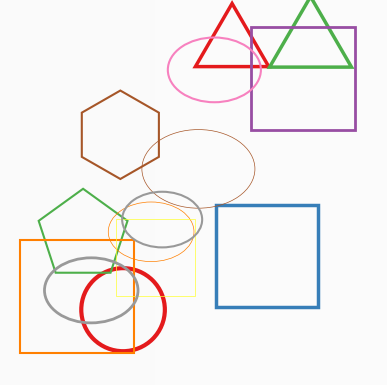[{"shape": "circle", "thickness": 3, "radius": 0.54, "center": [0.318, 0.196]}, {"shape": "triangle", "thickness": 2.5, "radius": 0.55, "center": [0.599, 0.882]}, {"shape": "square", "thickness": 2.5, "radius": 0.66, "center": [0.689, 0.336]}, {"shape": "triangle", "thickness": 2.5, "radius": 0.61, "center": [0.801, 0.887]}, {"shape": "pentagon", "thickness": 1.5, "radius": 0.6, "center": [0.214, 0.389]}, {"shape": "square", "thickness": 2, "radius": 0.67, "center": [0.781, 0.796]}, {"shape": "oval", "thickness": 0.5, "radius": 0.55, "center": [0.39, 0.398]}, {"shape": "square", "thickness": 1.5, "radius": 0.73, "center": [0.2, 0.23]}, {"shape": "square", "thickness": 0.5, "radius": 0.51, "center": [0.401, 0.331]}, {"shape": "oval", "thickness": 0.5, "radius": 0.73, "center": [0.512, 0.561]}, {"shape": "hexagon", "thickness": 1.5, "radius": 0.57, "center": [0.311, 0.65]}, {"shape": "oval", "thickness": 1.5, "radius": 0.6, "center": [0.553, 0.819]}, {"shape": "oval", "thickness": 1.5, "radius": 0.52, "center": [0.418, 0.43]}, {"shape": "oval", "thickness": 2, "radius": 0.6, "center": [0.235, 0.246]}]